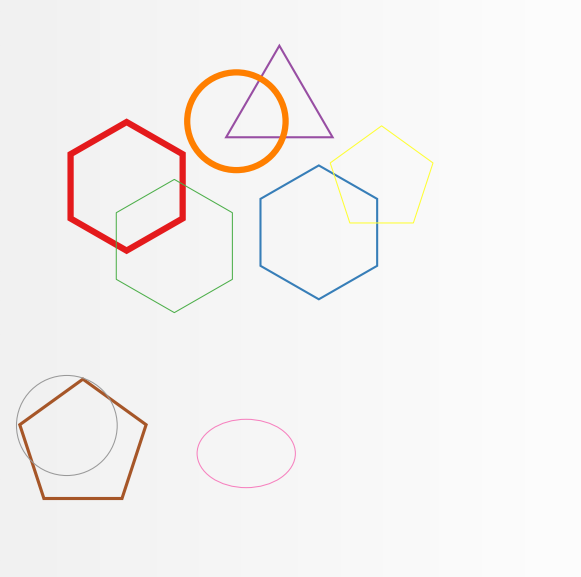[{"shape": "hexagon", "thickness": 3, "radius": 0.56, "center": [0.218, 0.676]}, {"shape": "hexagon", "thickness": 1, "radius": 0.58, "center": [0.549, 0.597]}, {"shape": "hexagon", "thickness": 0.5, "radius": 0.58, "center": [0.3, 0.573]}, {"shape": "triangle", "thickness": 1, "radius": 0.53, "center": [0.481, 0.814]}, {"shape": "circle", "thickness": 3, "radius": 0.42, "center": [0.407, 0.789]}, {"shape": "pentagon", "thickness": 0.5, "radius": 0.46, "center": [0.657, 0.688]}, {"shape": "pentagon", "thickness": 1.5, "radius": 0.57, "center": [0.143, 0.228]}, {"shape": "oval", "thickness": 0.5, "radius": 0.42, "center": [0.424, 0.214]}, {"shape": "circle", "thickness": 0.5, "radius": 0.43, "center": [0.115, 0.262]}]